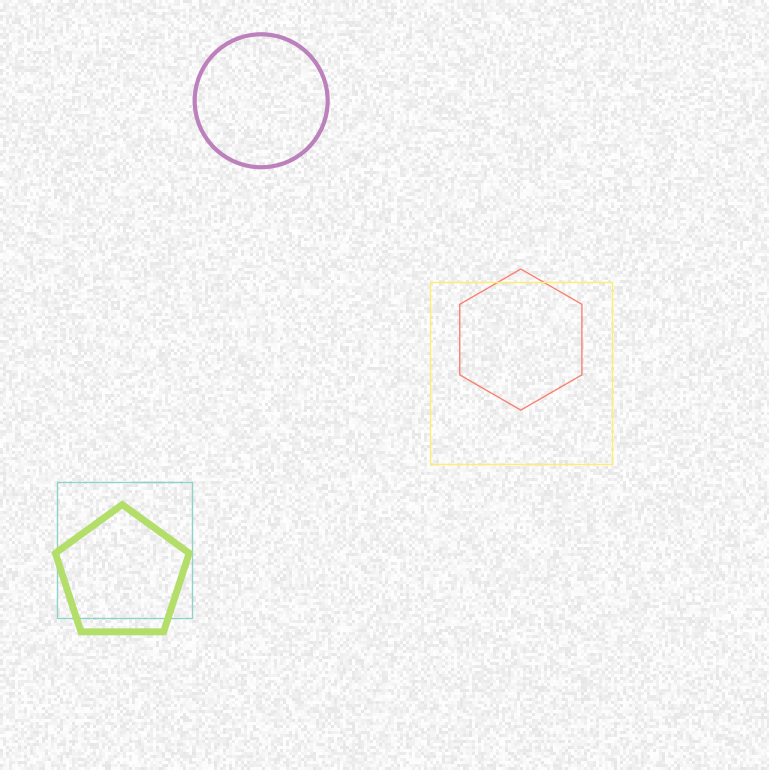[{"shape": "square", "thickness": 0.5, "radius": 0.44, "center": [0.161, 0.286]}, {"shape": "hexagon", "thickness": 0.5, "radius": 0.46, "center": [0.676, 0.559]}, {"shape": "pentagon", "thickness": 2.5, "radius": 0.46, "center": [0.159, 0.253]}, {"shape": "circle", "thickness": 1.5, "radius": 0.43, "center": [0.339, 0.869]}, {"shape": "square", "thickness": 0.5, "radius": 0.59, "center": [0.676, 0.515]}]